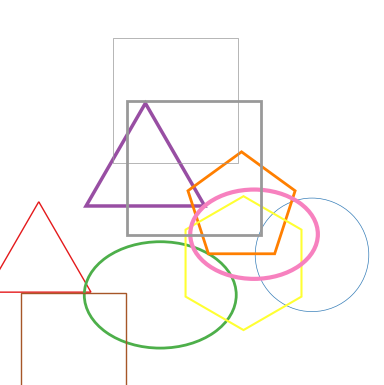[{"shape": "triangle", "thickness": 1, "radius": 0.78, "center": [0.101, 0.319]}, {"shape": "circle", "thickness": 0.5, "radius": 0.74, "center": [0.81, 0.338]}, {"shape": "oval", "thickness": 2, "radius": 0.99, "center": [0.416, 0.234]}, {"shape": "triangle", "thickness": 2.5, "radius": 0.89, "center": [0.378, 0.554]}, {"shape": "pentagon", "thickness": 2, "radius": 0.73, "center": [0.627, 0.459]}, {"shape": "hexagon", "thickness": 1.5, "radius": 0.87, "center": [0.633, 0.317]}, {"shape": "square", "thickness": 1, "radius": 0.68, "center": [0.19, 0.104]}, {"shape": "oval", "thickness": 3, "radius": 0.83, "center": [0.66, 0.392]}, {"shape": "square", "thickness": 2, "radius": 0.87, "center": [0.504, 0.564]}, {"shape": "square", "thickness": 0.5, "radius": 0.81, "center": [0.456, 0.738]}]